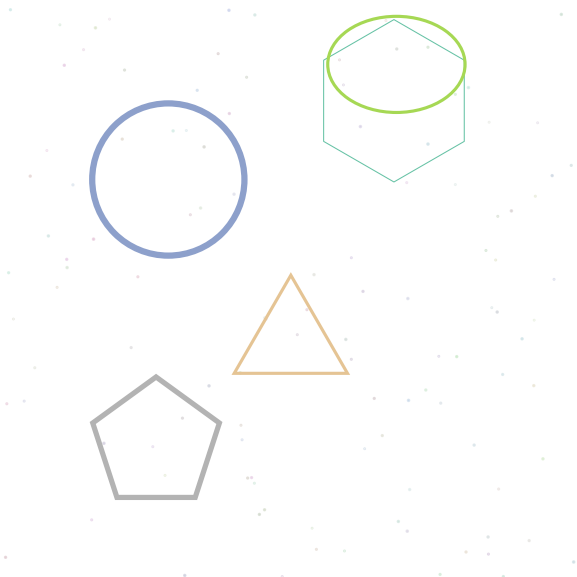[{"shape": "hexagon", "thickness": 0.5, "radius": 0.7, "center": [0.682, 0.825]}, {"shape": "circle", "thickness": 3, "radius": 0.66, "center": [0.291, 0.688]}, {"shape": "oval", "thickness": 1.5, "radius": 0.59, "center": [0.686, 0.888]}, {"shape": "triangle", "thickness": 1.5, "radius": 0.57, "center": [0.504, 0.409]}, {"shape": "pentagon", "thickness": 2.5, "radius": 0.58, "center": [0.27, 0.231]}]